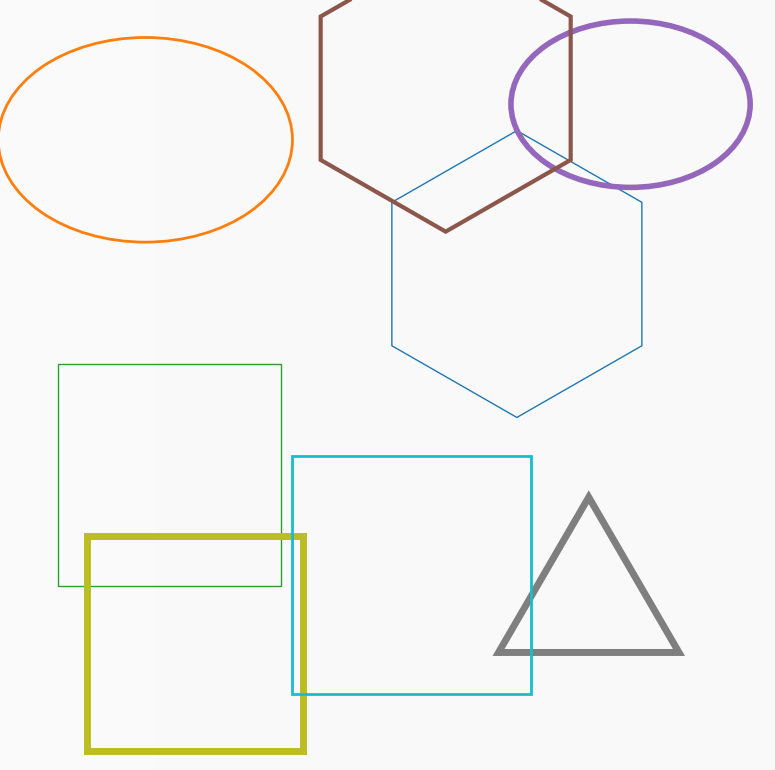[{"shape": "hexagon", "thickness": 0.5, "radius": 0.93, "center": [0.667, 0.644]}, {"shape": "oval", "thickness": 1, "radius": 0.95, "center": [0.188, 0.818]}, {"shape": "square", "thickness": 0.5, "radius": 0.72, "center": [0.218, 0.383]}, {"shape": "oval", "thickness": 2, "radius": 0.77, "center": [0.814, 0.865]}, {"shape": "hexagon", "thickness": 1.5, "radius": 0.93, "center": [0.575, 0.885]}, {"shape": "triangle", "thickness": 2.5, "radius": 0.67, "center": [0.76, 0.22]}, {"shape": "square", "thickness": 2.5, "radius": 0.7, "center": [0.252, 0.164]}, {"shape": "square", "thickness": 1, "radius": 0.77, "center": [0.531, 0.253]}]